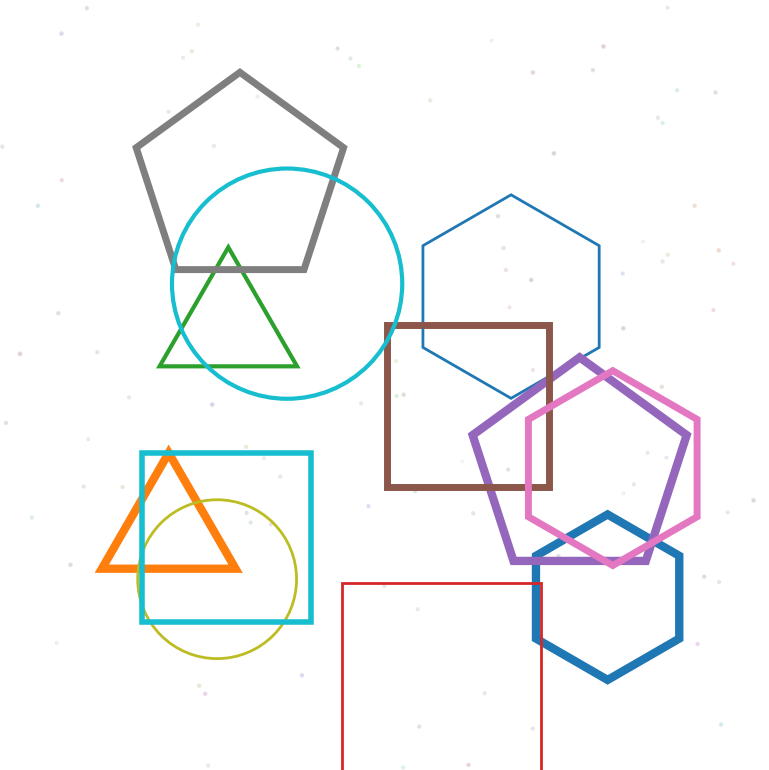[{"shape": "hexagon", "thickness": 3, "radius": 0.54, "center": [0.789, 0.224]}, {"shape": "hexagon", "thickness": 1, "radius": 0.66, "center": [0.664, 0.615]}, {"shape": "triangle", "thickness": 3, "radius": 0.5, "center": [0.219, 0.312]}, {"shape": "triangle", "thickness": 1.5, "radius": 0.52, "center": [0.297, 0.576]}, {"shape": "square", "thickness": 1, "radius": 0.65, "center": [0.573, 0.113]}, {"shape": "pentagon", "thickness": 3, "radius": 0.73, "center": [0.753, 0.39]}, {"shape": "square", "thickness": 2.5, "radius": 0.53, "center": [0.608, 0.473]}, {"shape": "hexagon", "thickness": 2.5, "radius": 0.63, "center": [0.796, 0.392]}, {"shape": "pentagon", "thickness": 2.5, "radius": 0.71, "center": [0.312, 0.764]}, {"shape": "circle", "thickness": 1, "radius": 0.52, "center": [0.282, 0.248]}, {"shape": "circle", "thickness": 1.5, "radius": 0.75, "center": [0.373, 0.632]}, {"shape": "square", "thickness": 2, "radius": 0.55, "center": [0.294, 0.302]}]